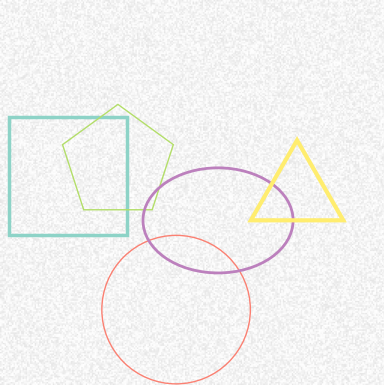[{"shape": "square", "thickness": 2.5, "radius": 0.77, "center": [0.176, 0.542]}, {"shape": "circle", "thickness": 1, "radius": 0.96, "center": [0.457, 0.196]}, {"shape": "pentagon", "thickness": 1, "radius": 0.76, "center": [0.306, 0.578]}, {"shape": "oval", "thickness": 2, "radius": 0.97, "center": [0.566, 0.428]}, {"shape": "triangle", "thickness": 3, "radius": 0.69, "center": [0.772, 0.497]}]